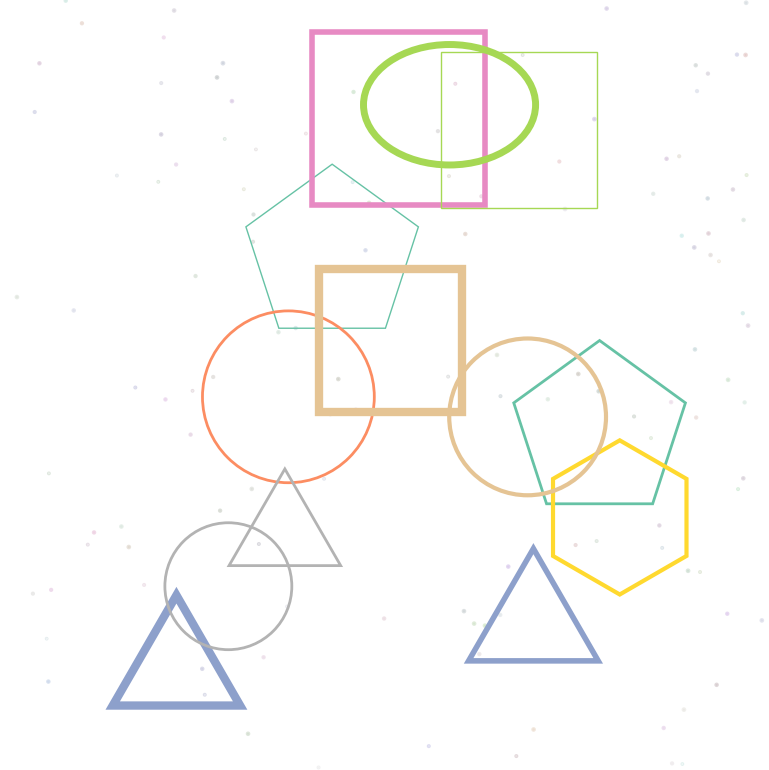[{"shape": "pentagon", "thickness": 1, "radius": 0.59, "center": [0.779, 0.441]}, {"shape": "pentagon", "thickness": 0.5, "radius": 0.59, "center": [0.431, 0.669]}, {"shape": "circle", "thickness": 1, "radius": 0.56, "center": [0.375, 0.485]}, {"shape": "triangle", "thickness": 2, "radius": 0.49, "center": [0.693, 0.19]}, {"shape": "triangle", "thickness": 3, "radius": 0.48, "center": [0.229, 0.131]}, {"shape": "square", "thickness": 2, "radius": 0.56, "center": [0.517, 0.846]}, {"shape": "square", "thickness": 0.5, "radius": 0.51, "center": [0.675, 0.831]}, {"shape": "oval", "thickness": 2.5, "radius": 0.56, "center": [0.584, 0.864]}, {"shape": "hexagon", "thickness": 1.5, "radius": 0.5, "center": [0.805, 0.328]}, {"shape": "circle", "thickness": 1.5, "radius": 0.51, "center": [0.685, 0.459]}, {"shape": "square", "thickness": 3, "radius": 0.46, "center": [0.507, 0.558]}, {"shape": "triangle", "thickness": 1, "radius": 0.42, "center": [0.37, 0.307]}, {"shape": "circle", "thickness": 1, "radius": 0.41, "center": [0.297, 0.239]}]